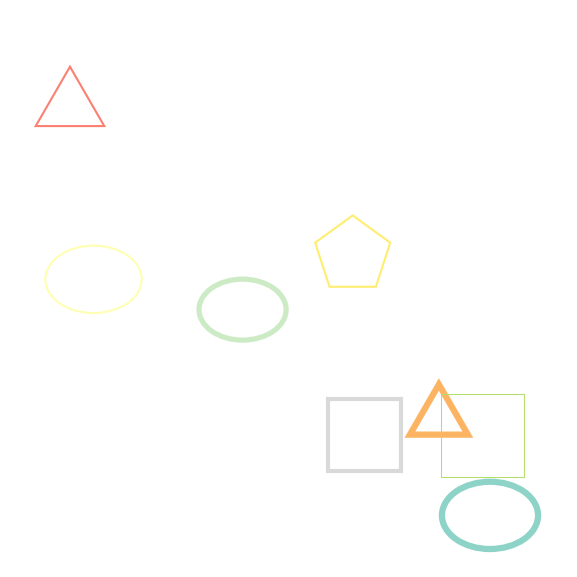[{"shape": "oval", "thickness": 3, "radius": 0.42, "center": [0.848, 0.107]}, {"shape": "oval", "thickness": 1, "radius": 0.42, "center": [0.162, 0.515]}, {"shape": "triangle", "thickness": 1, "radius": 0.34, "center": [0.121, 0.815]}, {"shape": "triangle", "thickness": 3, "radius": 0.29, "center": [0.76, 0.275]}, {"shape": "square", "thickness": 0.5, "radius": 0.36, "center": [0.836, 0.246]}, {"shape": "square", "thickness": 2, "radius": 0.31, "center": [0.631, 0.246]}, {"shape": "oval", "thickness": 2.5, "radius": 0.38, "center": [0.42, 0.463]}, {"shape": "pentagon", "thickness": 1, "radius": 0.34, "center": [0.611, 0.558]}]